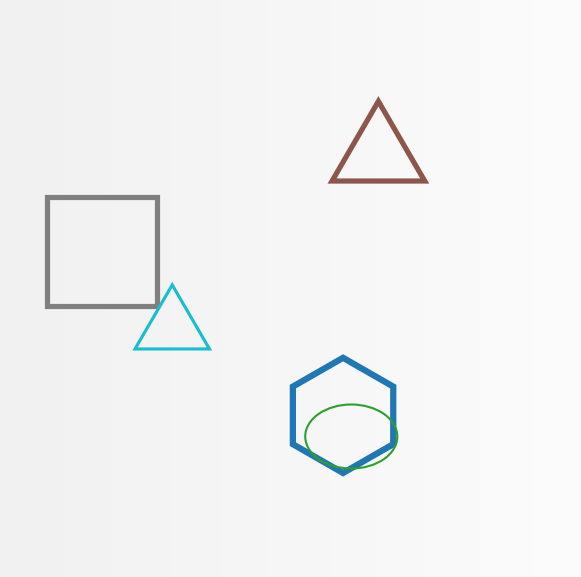[{"shape": "hexagon", "thickness": 3, "radius": 0.5, "center": [0.59, 0.28]}, {"shape": "oval", "thickness": 1, "radius": 0.4, "center": [0.604, 0.243]}, {"shape": "triangle", "thickness": 2.5, "radius": 0.46, "center": [0.651, 0.732]}, {"shape": "square", "thickness": 2.5, "radius": 0.47, "center": [0.176, 0.563]}, {"shape": "triangle", "thickness": 1.5, "radius": 0.37, "center": [0.296, 0.432]}]